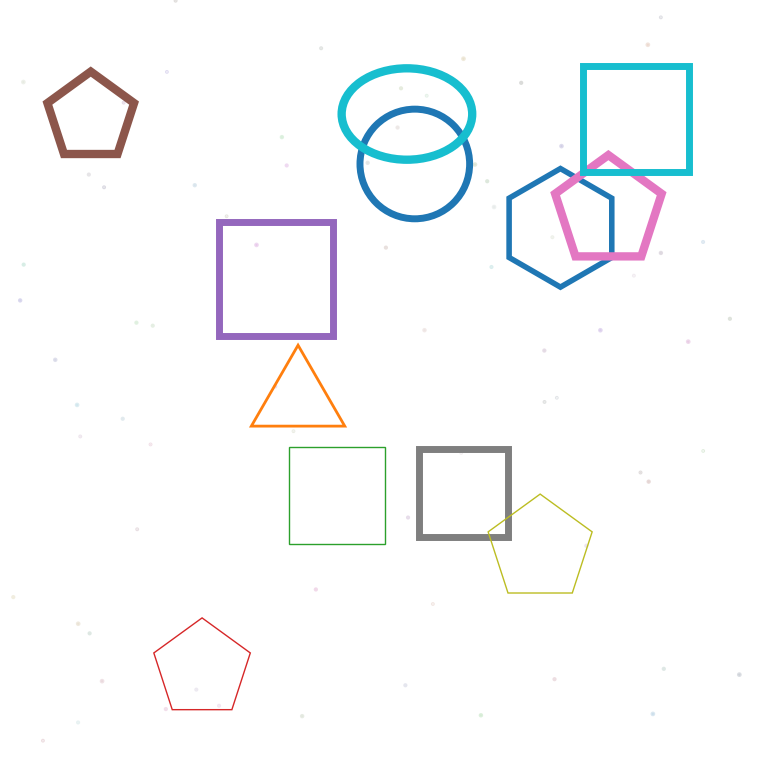[{"shape": "hexagon", "thickness": 2, "radius": 0.38, "center": [0.728, 0.704]}, {"shape": "circle", "thickness": 2.5, "radius": 0.36, "center": [0.539, 0.787]}, {"shape": "triangle", "thickness": 1, "radius": 0.35, "center": [0.387, 0.482]}, {"shape": "square", "thickness": 0.5, "radius": 0.31, "center": [0.438, 0.357]}, {"shape": "pentagon", "thickness": 0.5, "radius": 0.33, "center": [0.262, 0.132]}, {"shape": "square", "thickness": 2.5, "radius": 0.37, "center": [0.358, 0.638]}, {"shape": "pentagon", "thickness": 3, "radius": 0.3, "center": [0.118, 0.848]}, {"shape": "pentagon", "thickness": 3, "radius": 0.36, "center": [0.79, 0.726]}, {"shape": "square", "thickness": 2.5, "radius": 0.29, "center": [0.602, 0.36]}, {"shape": "pentagon", "thickness": 0.5, "radius": 0.36, "center": [0.701, 0.287]}, {"shape": "square", "thickness": 2.5, "radius": 0.35, "center": [0.826, 0.846]}, {"shape": "oval", "thickness": 3, "radius": 0.42, "center": [0.528, 0.852]}]